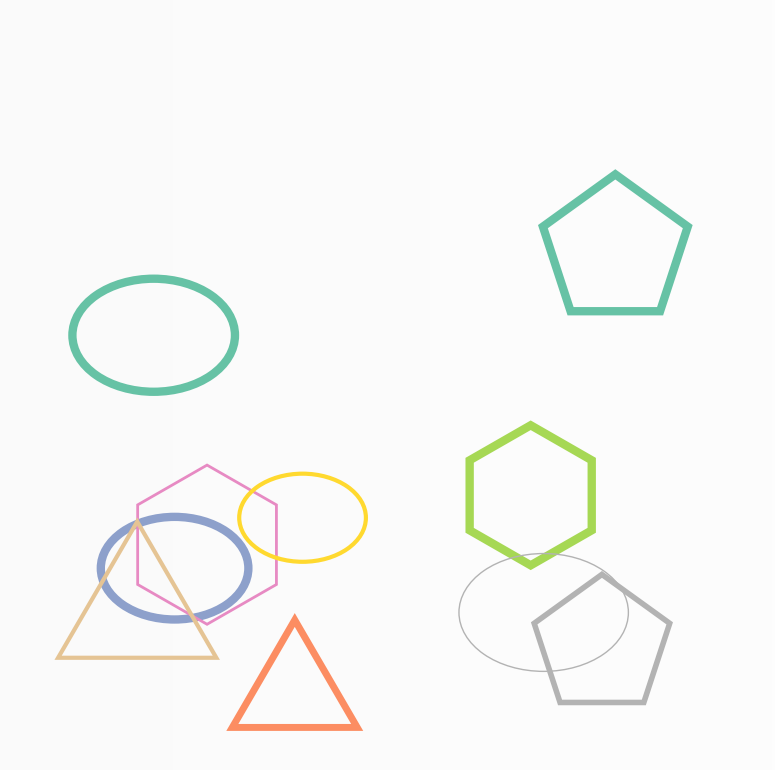[{"shape": "oval", "thickness": 3, "radius": 0.52, "center": [0.198, 0.565]}, {"shape": "pentagon", "thickness": 3, "radius": 0.49, "center": [0.794, 0.675]}, {"shape": "triangle", "thickness": 2.5, "radius": 0.47, "center": [0.38, 0.102]}, {"shape": "oval", "thickness": 3, "radius": 0.48, "center": [0.225, 0.262]}, {"shape": "hexagon", "thickness": 1, "radius": 0.52, "center": [0.267, 0.293]}, {"shape": "hexagon", "thickness": 3, "radius": 0.45, "center": [0.685, 0.357]}, {"shape": "oval", "thickness": 1.5, "radius": 0.41, "center": [0.39, 0.328]}, {"shape": "triangle", "thickness": 1.5, "radius": 0.59, "center": [0.177, 0.205]}, {"shape": "oval", "thickness": 0.5, "radius": 0.55, "center": [0.702, 0.205]}, {"shape": "pentagon", "thickness": 2, "radius": 0.46, "center": [0.777, 0.162]}]